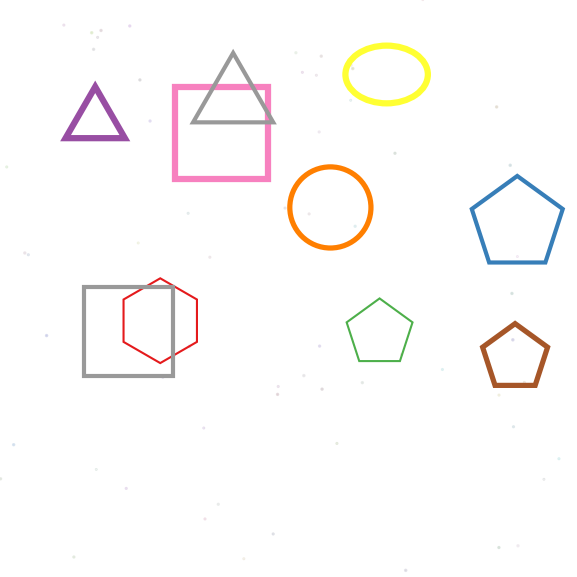[{"shape": "hexagon", "thickness": 1, "radius": 0.37, "center": [0.277, 0.444]}, {"shape": "pentagon", "thickness": 2, "radius": 0.41, "center": [0.896, 0.612]}, {"shape": "pentagon", "thickness": 1, "radius": 0.3, "center": [0.657, 0.422]}, {"shape": "triangle", "thickness": 3, "radius": 0.3, "center": [0.165, 0.79]}, {"shape": "circle", "thickness": 2.5, "radius": 0.35, "center": [0.572, 0.64]}, {"shape": "oval", "thickness": 3, "radius": 0.36, "center": [0.67, 0.87]}, {"shape": "pentagon", "thickness": 2.5, "radius": 0.3, "center": [0.892, 0.38]}, {"shape": "square", "thickness": 3, "radius": 0.4, "center": [0.384, 0.769]}, {"shape": "square", "thickness": 2, "radius": 0.39, "center": [0.222, 0.424]}, {"shape": "triangle", "thickness": 2, "radius": 0.4, "center": [0.404, 0.827]}]